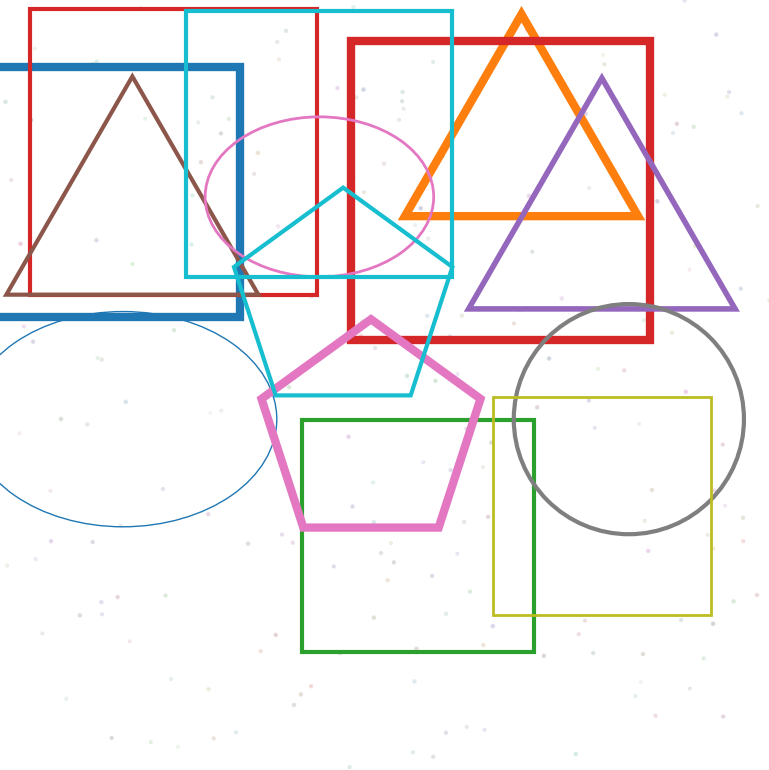[{"shape": "oval", "thickness": 0.5, "radius": 1.0, "center": [0.16, 0.456]}, {"shape": "square", "thickness": 3, "radius": 0.81, "center": [0.149, 0.751]}, {"shape": "triangle", "thickness": 3, "radius": 0.87, "center": [0.677, 0.807]}, {"shape": "square", "thickness": 1.5, "radius": 0.75, "center": [0.543, 0.304]}, {"shape": "square", "thickness": 1.5, "radius": 0.93, "center": [0.225, 0.802]}, {"shape": "square", "thickness": 3, "radius": 0.97, "center": [0.65, 0.752]}, {"shape": "triangle", "thickness": 2, "radius": 1.0, "center": [0.782, 0.699]}, {"shape": "triangle", "thickness": 1.5, "radius": 0.94, "center": [0.172, 0.712]}, {"shape": "oval", "thickness": 1, "radius": 0.74, "center": [0.415, 0.744]}, {"shape": "pentagon", "thickness": 3, "radius": 0.75, "center": [0.482, 0.436]}, {"shape": "circle", "thickness": 1.5, "radius": 0.75, "center": [0.817, 0.456]}, {"shape": "square", "thickness": 1, "radius": 0.71, "center": [0.782, 0.343]}, {"shape": "pentagon", "thickness": 1.5, "radius": 0.75, "center": [0.446, 0.607]}, {"shape": "square", "thickness": 1.5, "radius": 0.87, "center": [0.414, 0.813]}]